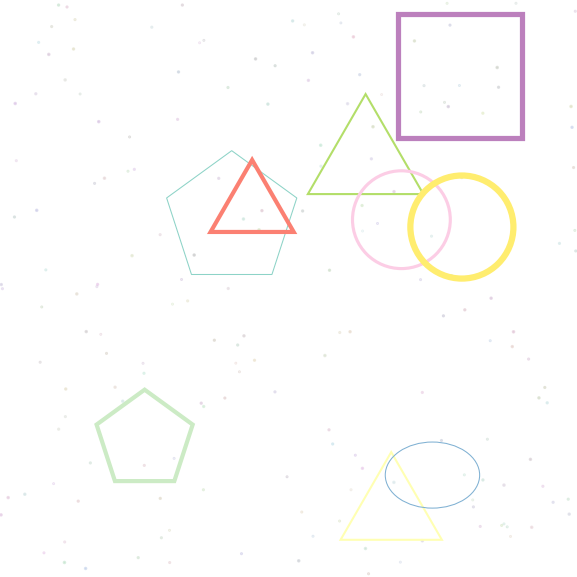[{"shape": "pentagon", "thickness": 0.5, "radius": 0.59, "center": [0.401, 0.62]}, {"shape": "triangle", "thickness": 1, "radius": 0.51, "center": [0.677, 0.115]}, {"shape": "triangle", "thickness": 2, "radius": 0.42, "center": [0.437, 0.639]}, {"shape": "oval", "thickness": 0.5, "radius": 0.41, "center": [0.749, 0.176]}, {"shape": "triangle", "thickness": 1, "radius": 0.58, "center": [0.633, 0.721]}, {"shape": "circle", "thickness": 1.5, "radius": 0.42, "center": [0.695, 0.619]}, {"shape": "square", "thickness": 2.5, "radius": 0.54, "center": [0.796, 0.868]}, {"shape": "pentagon", "thickness": 2, "radius": 0.44, "center": [0.25, 0.237]}, {"shape": "circle", "thickness": 3, "radius": 0.45, "center": [0.8, 0.606]}]